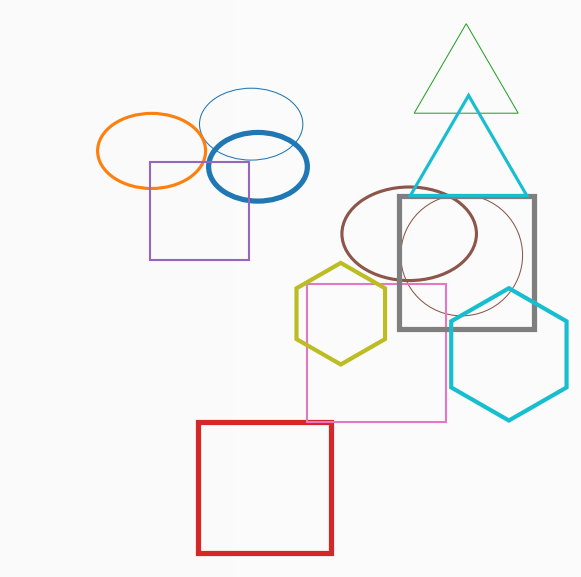[{"shape": "oval", "thickness": 2.5, "radius": 0.42, "center": [0.444, 0.71]}, {"shape": "oval", "thickness": 0.5, "radius": 0.44, "center": [0.432, 0.784]}, {"shape": "oval", "thickness": 1.5, "radius": 0.46, "center": [0.261, 0.738]}, {"shape": "triangle", "thickness": 0.5, "radius": 0.52, "center": [0.802, 0.855]}, {"shape": "square", "thickness": 2.5, "radius": 0.57, "center": [0.455, 0.155]}, {"shape": "square", "thickness": 1, "radius": 0.43, "center": [0.344, 0.634]}, {"shape": "oval", "thickness": 1.5, "radius": 0.58, "center": [0.704, 0.594]}, {"shape": "circle", "thickness": 0.5, "radius": 0.52, "center": [0.794, 0.557]}, {"shape": "square", "thickness": 1, "radius": 0.6, "center": [0.648, 0.389]}, {"shape": "square", "thickness": 2.5, "radius": 0.58, "center": [0.802, 0.545]}, {"shape": "hexagon", "thickness": 2, "radius": 0.44, "center": [0.586, 0.456]}, {"shape": "hexagon", "thickness": 2, "radius": 0.57, "center": [0.876, 0.386]}, {"shape": "triangle", "thickness": 1.5, "radius": 0.58, "center": [0.806, 0.718]}]